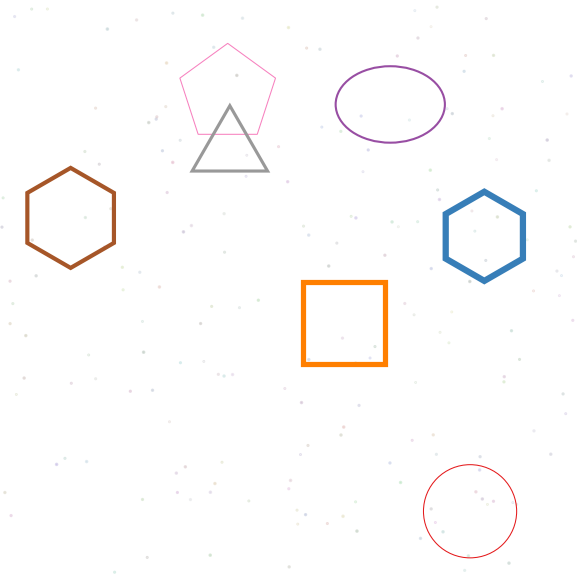[{"shape": "circle", "thickness": 0.5, "radius": 0.4, "center": [0.814, 0.114]}, {"shape": "hexagon", "thickness": 3, "radius": 0.39, "center": [0.839, 0.59]}, {"shape": "oval", "thickness": 1, "radius": 0.47, "center": [0.676, 0.818]}, {"shape": "square", "thickness": 2.5, "radius": 0.36, "center": [0.595, 0.44]}, {"shape": "hexagon", "thickness": 2, "radius": 0.43, "center": [0.122, 0.622]}, {"shape": "pentagon", "thickness": 0.5, "radius": 0.44, "center": [0.394, 0.837]}, {"shape": "triangle", "thickness": 1.5, "radius": 0.38, "center": [0.398, 0.741]}]